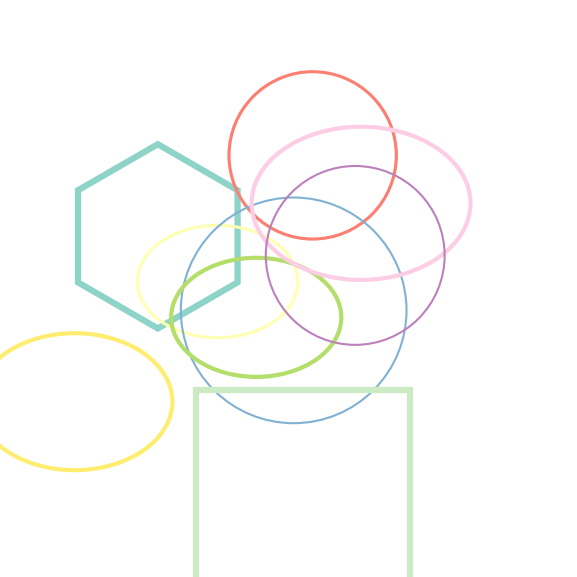[{"shape": "hexagon", "thickness": 3, "radius": 0.8, "center": [0.273, 0.59]}, {"shape": "oval", "thickness": 1.5, "radius": 0.69, "center": [0.377, 0.512]}, {"shape": "circle", "thickness": 1.5, "radius": 0.72, "center": [0.541, 0.73]}, {"shape": "circle", "thickness": 1, "radius": 0.98, "center": [0.509, 0.462]}, {"shape": "oval", "thickness": 2, "radius": 0.74, "center": [0.444, 0.45]}, {"shape": "oval", "thickness": 2, "radius": 0.95, "center": [0.625, 0.647]}, {"shape": "circle", "thickness": 1, "radius": 0.77, "center": [0.615, 0.557]}, {"shape": "square", "thickness": 3, "radius": 0.93, "center": [0.525, 0.138]}, {"shape": "oval", "thickness": 2, "radius": 0.85, "center": [0.129, 0.304]}]